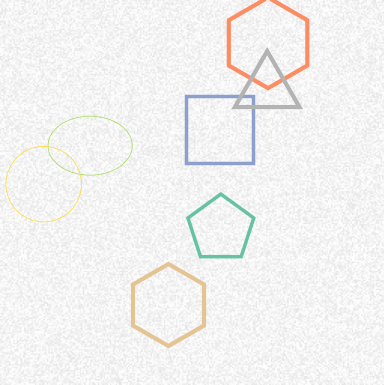[{"shape": "pentagon", "thickness": 2.5, "radius": 0.45, "center": [0.574, 0.406]}, {"shape": "hexagon", "thickness": 3, "radius": 0.59, "center": [0.696, 0.889]}, {"shape": "square", "thickness": 2.5, "radius": 0.43, "center": [0.57, 0.664]}, {"shape": "oval", "thickness": 0.5, "radius": 0.55, "center": [0.234, 0.622]}, {"shape": "circle", "thickness": 0.5, "radius": 0.49, "center": [0.114, 0.522]}, {"shape": "hexagon", "thickness": 3, "radius": 0.53, "center": [0.438, 0.208]}, {"shape": "triangle", "thickness": 3, "radius": 0.48, "center": [0.694, 0.77]}]